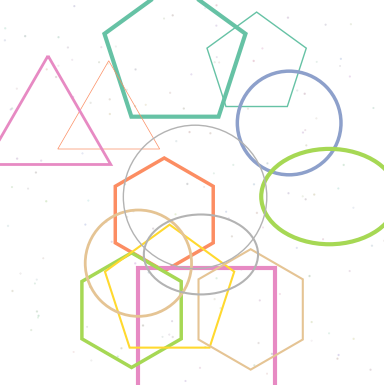[{"shape": "pentagon", "thickness": 1, "radius": 0.68, "center": [0.667, 0.833]}, {"shape": "pentagon", "thickness": 3, "radius": 0.96, "center": [0.454, 0.853]}, {"shape": "triangle", "thickness": 0.5, "radius": 0.76, "center": [0.282, 0.689]}, {"shape": "hexagon", "thickness": 2.5, "radius": 0.73, "center": [0.427, 0.443]}, {"shape": "circle", "thickness": 2.5, "radius": 0.67, "center": [0.751, 0.681]}, {"shape": "square", "thickness": 3, "radius": 0.89, "center": [0.536, 0.126]}, {"shape": "triangle", "thickness": 2, "radius": 0.94, "center": [0.125, 0.667]}, {"shape": "hexagon", "thickness": 2.5, "radius": 0.74, "center": [0.342, 0.194]}, {"shape": "oval", "thickness": 3, "radius": 0.88, "center": [0.855, 0.489]}, {"shape": "pentagon", "thickness": 1.5, "radius": 0.88, "center": [0.44, 0.24]}, {"shape": "circle", "thickness": 2, "radius": 0.69, "center": [0.359, 0.316]}, {"shape": "hexagon", "thickness": 1.5, "radius": 0.78, "center": [0.651, 0.196]}, {"shape": "oval", "thickness": 1.5, "radius": 0.74, "center": [0.522, 0.339]}, {"shape": "circle", "thickness": 1, "radius": 0.93, "center": [0.507, 0.489]}]